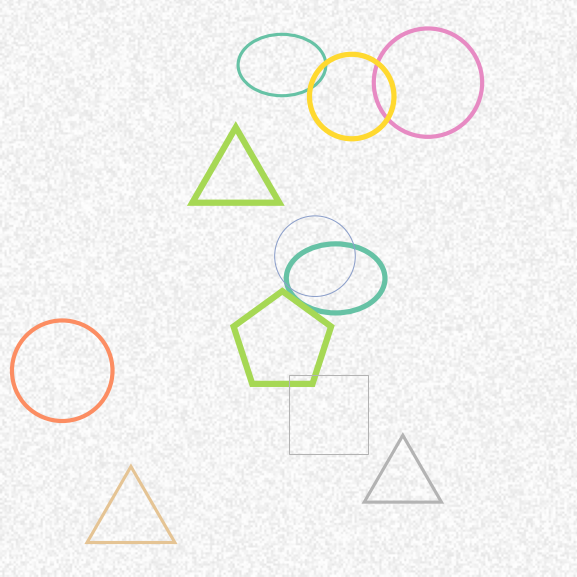[{"shape": "oval", "thickness": 2.5, "radius": 0.43, "center": [0.581, 0.517]}, {"shape": "oval", "thickness": 1.5, "radius": 0.38, "center": [0.488, 0.887]}, {"shape": "circle", "thickness": 2, "radius": 0.44, "center": [0.108, 0.357]}, {"shape": "circle", "thickness": 0.5, "radius": 0.35, "center": [0.545, 0.556]}, {"shape": "circle", "thickness": 2, "radius": 0.47, "center": [0.741, 0.856]}, {"shape": "triangle", "thickness": 3, "radius": 0.43, "center": [0.408, 0.692]}, {"shape": "pentagon", "thickness": 3, "radius": 0.44, "center": [0.489, 0.406]}, {"shape": "circle", "thickness": 2.5, "radius": 0.37, "center": [0.609, 0.832]}, {"shape": "triangle", "thickness": 1.5, "radius": 0.44, "center": [0.227, 0.104]}, {"shape": "square", "thickness": 0.5, "radius": 0.34, "center": [0.569, 0.282]}, {"shape": "triangle", "thickness": 1.5, "radius": 0.39, "center": [0.698, 0.168]}]